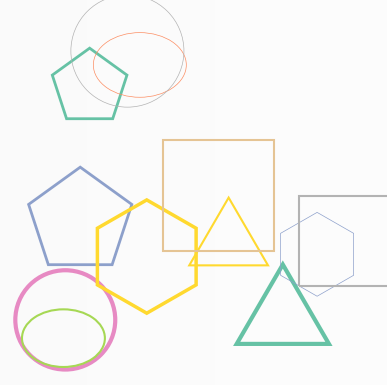[{"shape": "pentagon", "thickness": 2, "radius": 0.51, "center": [0.231, 0.774]}, {"shape": "triangle", "thickness": 3, "radius": 0.69, "center": [0.73, 0.175]}, {"shape": "oval", "thickness": 0.5, "radius": 0.6, "center": [0.361, 0.831]}, {"shape": "hexagon", "thickness": 0.5, "radius": 0.54, "center": [0.818, 0.339]}, {"shape": "pentagon", "thickness": 2, "radius": 0.7, "center": [0.207, 0.426]}, {"shape": "circle", "thickness": 3, "radius": 0.64, "center": [0.168, 0.169]}, {"shape": "oval", "thickness": 1.5, "radius": 0.53, "center": [0.164, 0.122]}, {"shape": "triangle", "thickness": 1.5, "radius": 0.59, "center": [0.59, 0.369]}, {"shape": "hexagon", "thickness": 2.5, "radius": 0.74, "center": [0.379, 0.334]}, {"shape": "square", "thickness": 1.5, "radius": 0.72, "center": [0.564, 0.492]}, {"shape": "circle", "thickness": 0.5, "radius": 0.73, "center": [0.329, 0.868]}, {"shape": "square", "thickness": 1.5, "radius": 0.58, "center": [0.889, 0.374]}]